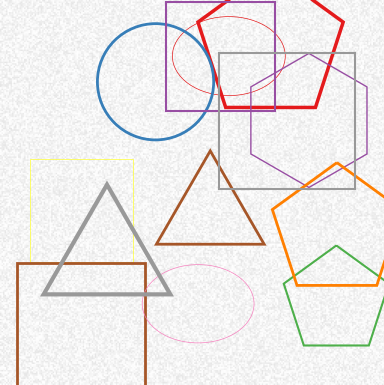[{"shape": "pentagon", "thickness": 2.5, "radius": 0.99, "center": [0.703, 0.881]}, {"shape": "oval", "thickness": 0.5, "radius": 0.73, "center": [0.594, 0.854]}, {"shape": "circle", "thickness": 2, "radius": 0.76, "center": [0.404, 0.788]}, {"shape": "pentagon", "thickness": 1.5, "radius": 0.72, "center": [0.874, 0.219]}, {"shape": "hexagon", "thickness": 1, "radius": 0.87, "center": [0.802, 0.687]}, {"shape": "square", "thickness": 1.5, "radius": 0.71, "center": [0.573, 0.854]}, {"shape": "pentagon", "thickness": 2, "radius": 0.88, "center": [0.875, 0.401]}, {"shape": "square", "thickness": 0.5, "radius": 0.67, "center": [0.212, 0.453]}, {"shape": "triangle", "thickness": 2, "radius": 0.81, "center": [0.546, 0.446]}, {"shape": "square", "thickness": 2, "radius": 0.83, "center": [0.211, 0.151]}, {"shape": "oval", "thickness": 0.5, "radius": 0.73, "center": [0.515, 0.211]}, {"shape": "square", "thickness": 1.5, "radius": 0.88, "center": [0.745, 0.686]}, {"shape": "triangle", "thickness": 3, "radius": 0.95, "center": [0.278, 0.33]}]